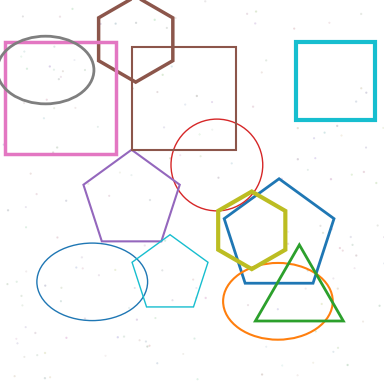[{"shape": "oval", "thickness": 1, "radius": 0.72, "center": [0.24, 0.268]}, {"shape": "pentagon", "thickness": 2, "radius": 0.75, "center": [0.725, 0.386]}, {"shape": "oval", "thickness": 1.5, "radius": 0.71, "center": [0.722, 0.217]}, {"shape": "triangle", "thickness": 2, "radius": 0.66, "center": [0.778, 0.232]}, {"shape": "circle", "thickness": 1, "radius": 0.6, "center": [0.563, 0.571]}, {"shape": "pentagon", "thickness": 1.5, "radius": 0.66, "center": [0.342, 0.479]}, {"shape": "hexagon", "thickness": 2.5, "radius": 0.56, "center": [0.353, 0.898]}, {"shape": "square", "thickness": 1.5, "radius": 0.67, "center": [0.477, 0.744]}, {"shape": "square", "thickness": 2.5, "radius": 0.72, "center": [0.157, 0.746]}, {"shape": "oval", "thickness": 2, "radius": 0.63, "center": [0.118, 0.818]}, {"shape": "hexagon", "thickness": 3, "radius": 0.5, "center": [0.654, 0.402]}, {"shape": "pentagon", "thickness": 1, "radius": 0.52, "center": [0.442, 0.287]}, {"shape": "square", "thickness": 3, "radius": 0.51, "center": [0.871, 0.79]}]